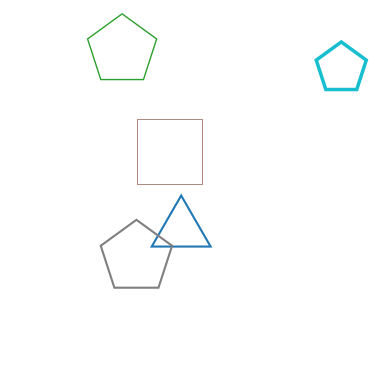[{"shape": "triangle", "thickness": 1.5, "radius": 0.44, "center": [0.471, 0.404]}, {"shape": "pentagon", "thickness": 1, "radius": 0.47, "center": [0.317, 0.87]}, {"shape": "square", "thickness": 0.5, "radius": 0.42, "center": [0.439, 0.606]}, {"shape": "pentagon", "thickness": 1.5, "radius": 0.49, "center": [0.354, 0.332]}, {"shape": "pentagon", "thickness": 2.5, "radius": 0.34, "center": [0.886, 0.823]}]